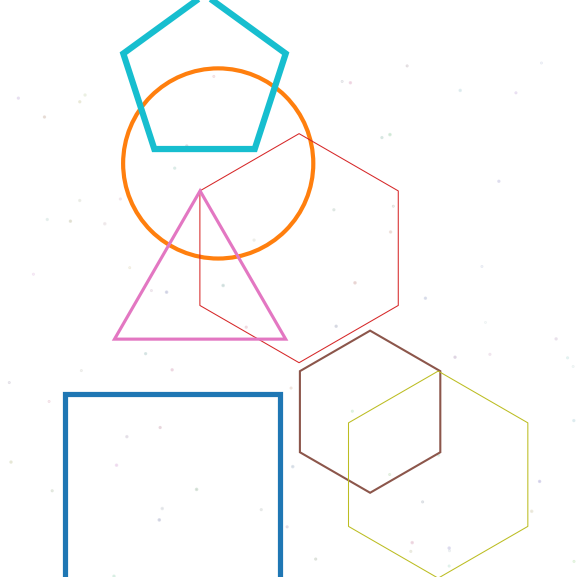[{"shape": "square", "thickness": 2.5, "radius": 0.93, "center": [0.299, 0.132]}, {"shape": "circle", "thickness": 2, "radius": 0.82, "center": [0.378, 0.716]}, {"shape": "hexagon", "thickness": 0.5, "radius": 0.99, "center": [0.518, 0.569]}, {"shape": "hexagon", "thickness": 1, "radius": 0.7, "center": [0.641, 0.286]}, {"shape": "triangle", "thickness": 1.5, "radius": 0.86, "center": [0.346, 0.497]}, {"shape": "hexagon", "thickness": 0.5, "radius": 0.9, "center": [0.759, 0.177]}, {"shape": "pentagon", "thickness": 3, "radius": 0.74, "center": [0.354, 0.861]}]